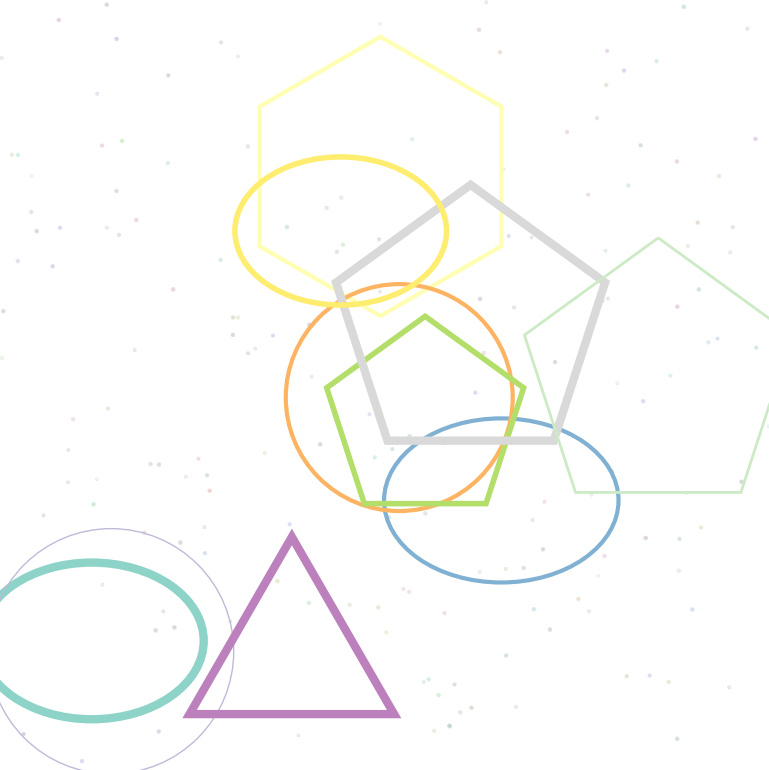[{"shape": "oval", "thickness": 3, "radius": 0.73, "center": [0.119, 0.168]}, {"shape": "hexagon", "thickness": 1.5, "radius": 0.91, "center": [0.494, 0.771]}, {"shape": "circle", "thickness": 0.5, "radius": 0.8, "center": [0.144, 0.154]}, {"shape": "oval", "thickness": 1.5, "radius": 0.76, "center": [0.651, 0.35]}, {"shape": "circle", "thickness": 1.5, "radius": 0.74, "center": [0.518, 0.484]}, {"shape": "pentagon", "thickness": 2, "radius": 0.67, "center": [0.552, 0.455]}, {"shape": "pentagon", "thickness": 3, "radius": 0.92, "center": [0.611, 0.576]}, {"shape": "triangle", "thickness": 3, "radius": 0.77, "center": [0.379, 0.149]}, {"shape": "pentagon", "thickness": 1, "radius": 0.91, "center": [0.855, 0.508]}, {"shape": "oval", "thickness": 2, "radius": 0.69, "center": [0.443, 0.7]}]